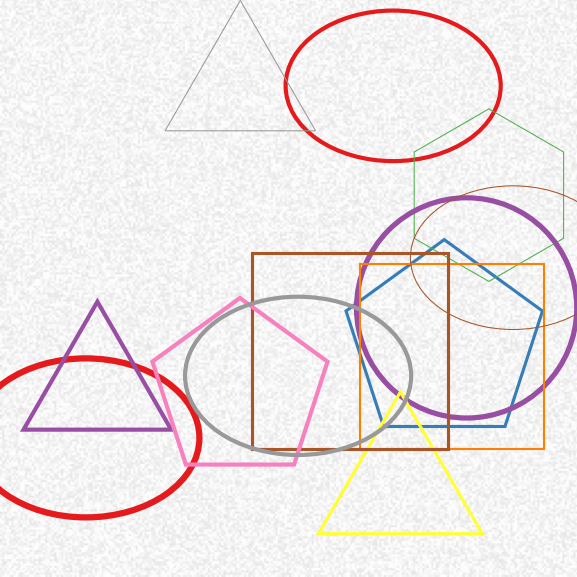[{"shape": "oval", "thickness": 3, "radius": 0.98, "center": [0.149, 0.241]}, {"shape": "oval", "thickness": 2, "radius": 0.93, "center": [0.681, 0.85]}, {"shape": "pentagon", "thickness": 1.5, "radius": 0.89, "center": [0.769, 0.405]}, {"shape": "hexagon", "thickness": 0.5, "radius": 0.75, "center": [0.847, 0.661]}, {"shape": "triangle", "thickness": 2, "radius": 0.74, "center": [0.169, 0.329]}, {"shape": "circle", "thickness": 2.5, "radius": 0.95, "center": [0.808, 0.466]}, {"shape": "square", "thickness": 1, "radius": 0.8, "center": [0.782, 0.382]}, {"shape": "triangle", "thickness": 1.5, "radius": 0.82, "center": [0.693, 0.157]}, {"shape": "square", "thickness": 1.5, "radius": 0.85, "center": [0.606, 0.392]}, {"shape": "oval", "thickness": 0.5, "radius": 0.89, "center": [0.888, 0.553]}, {"shape": "pentagon", "thickness": 2, "radius": 0.8, "center": [0.416, 0.324]}, {"shape": "triangle", "thickness": 0.5, "radius": 0.75, "center": [0.416, 0.848]}, {"shape": "oval", "thickness": 2, "radius": 0.98, "center": [0.516, 0.348]}]